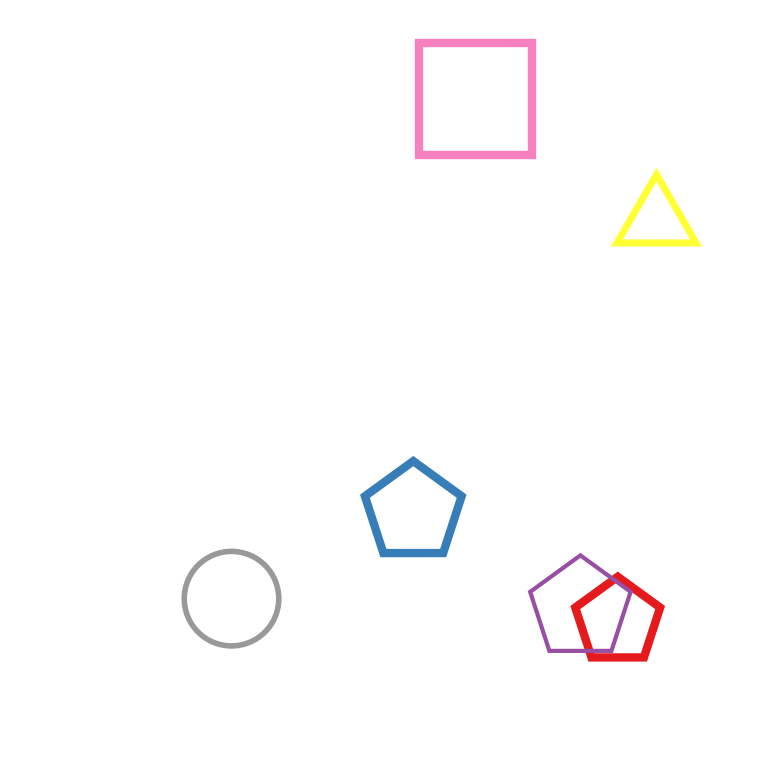[{"shape": "pentagon", "thickness": 3, "radius": 0.29, "center": [0.802, 0.193]}, {"shape": "pentagon", "thickness": 3, "radius": 0.33, "center": [0.537, 0.335]}, {"shape": "pentagon", "thickness": 1.5, "radius": 0.34, "center": [0.754, 0.21]}, {"shape": "triangle", "thickness": 2.5, "radius": 0.3, "center": [0.853, 0.714]}, {"shape": "square", "thickness": 3, "radius": 0.37, "center": [0.617, 0.871]}, {"shape": "circle", "thickness": 2, "radius": 0.31, "center": [0.301, 0.223]}]